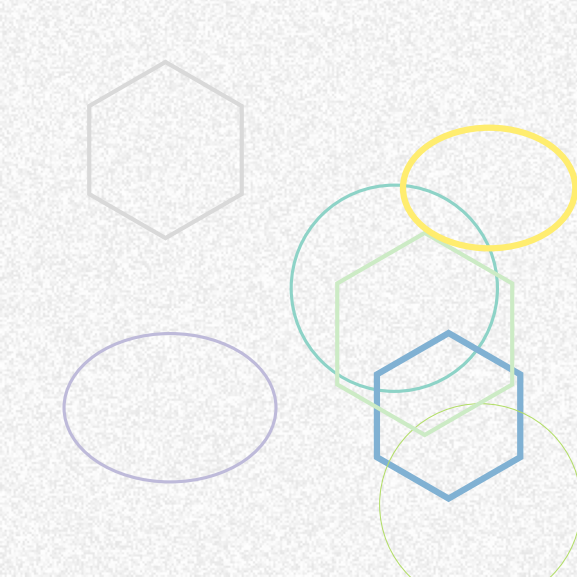[{"shape": "circle", "thickness": 1.5, "radius": 0.89, "center": [0.683, 0.5]}, {"shape": "oval", "thickness": 1.5, "radius": 0.92, "center": [0.294, 0.293]}, {"shape": "hexagon", "thickness": 3, "radius": 0.72, "center": [0.777, 0.279]}, {"shape": "circle", "thickness": 0.5, "radius": 0.87, "center": [0.832, 0.126]}, {"shape": "hexagon", "thickness": 2, "radius": 0.76, "center": [0.287, 0.739]}, {"shape": "hexagon", "thickness": 2, "radius": 0.87, "center": [0.735, 0.421]}, {"shape": "oval", "thickness": 3, "radius": 0.75, "center": [0.847, 0.674]}]